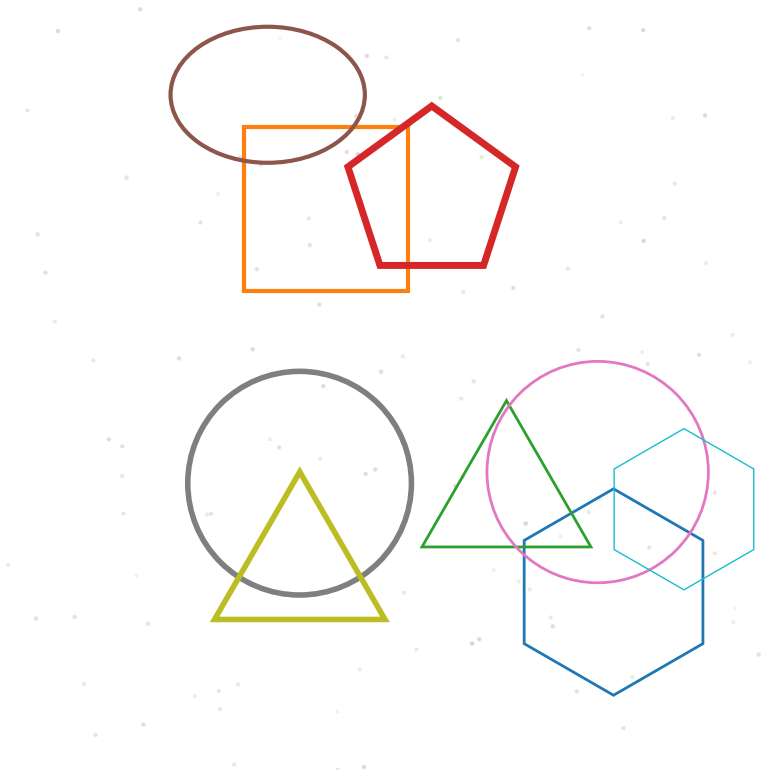[{"shape": "hexagon", "thickness": 1, "radius": 0.67, "center": [0.797, 0.231]}, {"shape": "square", "thickness": 1.5, "radius": 0.53, "center": [0.423, 0.729]}, {"shape": "triangle", "thickness": 1, "radius": 0.63, "center": [0.658, 0.353]}, {"shape": "pentagon", "thickness": 2.5, "radius": 0.57, "center": [0.561, 0.748]}, {"shape": "oval", "thickness": 1.5, "radius": 0.63, "center": [0.348, 0.877]}, {"shape": "circle", "thickness": 1, "radius": 0.72, "center": [0.776, 0.387]}, {"shape": "circle", "thickness": 2, "radius": 0.73, "center": [0.389, 0.372]}, {"shape": "triangle", "thickness": 2, "radius": 0.64, "center": [0.389, 0.259]}, {"shape": "hexagon", "thickness": 0.5, "radius": 0.52, "center": [0.888, 0.339]}]